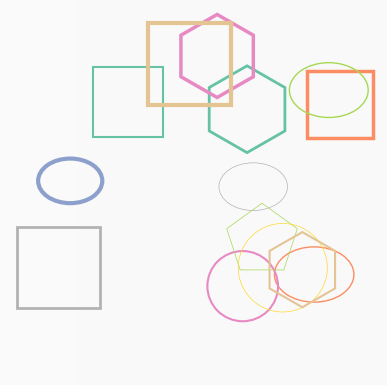[{"shape": "square", "thickness": 1.5, "radius": 0.45, "center": [0.331, 0.735]}, {"shape": "hexagon", "thickness": 2, "radius": 0.56, "center": [0.638, 0.716]}, {"shape": "square", "thickness": 2.5, "radius": 0.43, "center": [0.877, 0.729]}, {"shape": "oval", "thickness": 1, "radius": 0.51, "center": [0.811, 0.287]}, {"shape": "oval", "thickness": 3, "radius": 0.41, "center": [0.181, 0.53]}, {"shape": "circle", "thickness": 1.5, "radius": 0.46, "center": [0.626, 0.257]}, {"shape": "hexagon", "thickness": 2.5, "radius": 0.54, "center": [0.56, 0.855]}, {"shape": "oval", "thickness": 1, "radius": 0.51, "center": [0.849, 0.766]}, {"shape": "pentagon", "thickness": 0.5, "radius": 0.48, "center": [0.676, 0.376]}, {"shape": "circle", "thickness": 0.5, "radius": 0.57, "center": [0.73, 0.305]}, {"shape": "hexagon", "thickness": 1.5, "radius": 0.49, "center": [0.78, 0.3]}, {"shape": "square", "thickness": 3, "radius": 0.54, "center": [0.489, 0.833]}, {"shape": "oval", "thickness": 0.5, "radius": 0.44, "center": [0.654, 0.515]}, {"shape": "square", "thickness": 2, "radius": 0.53, "center": [0.151, 0.305]}]